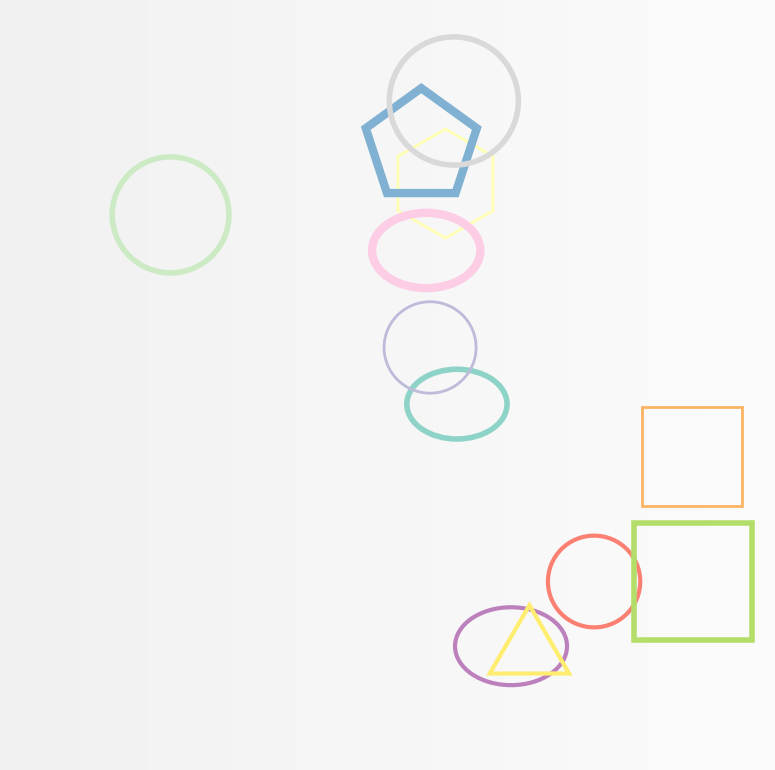[{"shape": "oval", "thickness": 2, "radius": 0.32, "center": [0.59, 0.475]}, {"shape": "hexagon", "thickness": 1, "radius": 0.35, "center": [0.575, 0.762]}, {"shape": "circle", "thickness": 1, "radius": 0.3, "center": [0.555, 0.549]}, {"shape": "circle", "thickness": 1.5, "radius": 0.3, "center": [0.767, 0.245]}, {"shape": "pentagon", "thickness": 3, "radius": 0.38, "center": [0.544, 0.81]}, {"shape": "square", "thickness": 1, "radius": 0.32, "center": [0.893, 0.407]}, {"shape": "square", "thickness": 2, "radius": 0.38, "center": [0.894, 0.245]}, {"shape": "oval", "thickness": 3, "radius": 0.35, "center": [0.55, 0.675]}, {"shape": "circle", "thickness": 2, "radius": 0.42, "center": [0.586, 0.869]}, {"shape": "oval", "thickness": 1.5, "radius": 0.36, "center": [0.659, 0.161]}, {"shape": "circle", "thickness": 2, "radius": 0.38, "center": [0.22, 0.721]}, {"shape": "triangle", "thickness": 1.5, "radius": 0.3, "center": [0.683, 0.155]}]